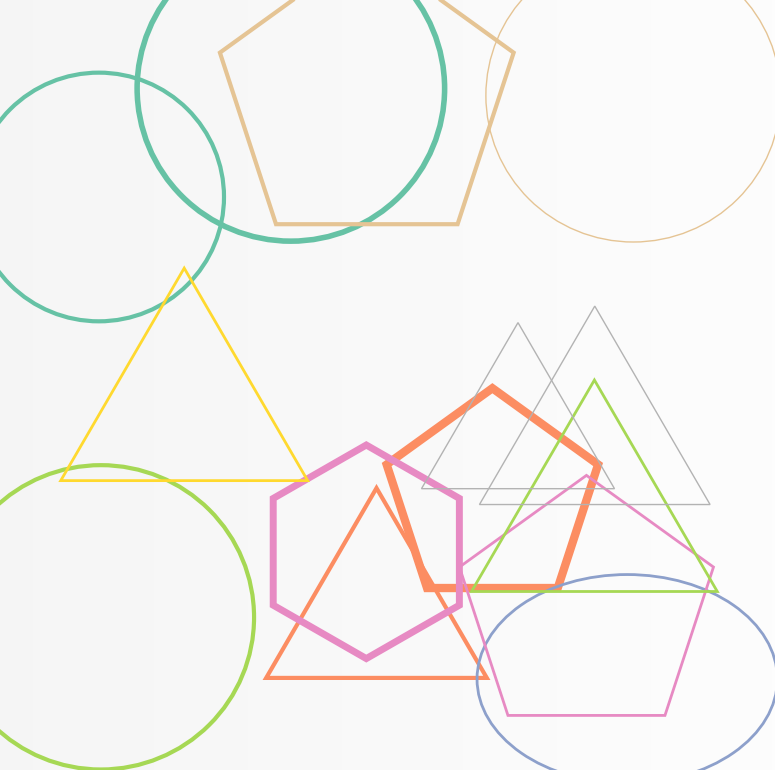[{"shape": "circle", "thickness": 1.5, "radius": 0.81, "center": [0.128, 0.744]}, {"shape": "circle", "thickness": 2, "radius": 0.99, "center": [0.375, 0.885]}, {"shape": "pentagon", "thickness": 3, "radius": 0.72, "center": [0.635, 0.352]}, {"shape": "triangle", "thickness": 1.5, "radius": 0.82, "center": [0.486, 0.202]}, {"shape": "oval", "thickness": 1, "radius": 0.97, "center": [0.809, 0.118]}, {"shape": "pentagon", "thickness": 1, "radius": 0.86, "center": [0.757, 0.21]}, {"shape": "hexagon", "thickness": 2.5, "radius": 0.69, "center": [0.473, 0.283]}, {"shape": "triangle", "thickness": 1, "radius": 0.92, "center": [0.767, 0.323]}, {"shape": "circle", "thickness": 1.5, "radius": 0.99, "center": [0.13, 0.198]}, {"shape": "triangle", "thickness": 1, "radius": 0.92, "center": [0.238, 0.468]}, {"shape": "pentagon", "thickness": 1.5, "radius": 1.0, "center": [0.473, 0.87]}, {"shape": "circle", "thickness": 0.5, "radius": 0.95, "center": [0.817, 0.876]}, {"shape": "triangle", "thickness": 0.5, "radius": 0.72, "center": [0.668, 0.437]}, {"shape": "triangle", "thickness": 0.5, "radius": 0.86, "center": [0.767, 0.431]}]